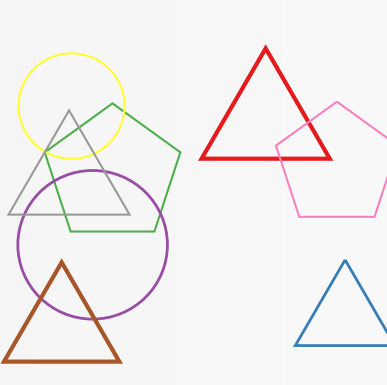[{"shape": "triangle", "thickness": 3, "radius": 0.95, "center": [0.686, 0.683]}, {"shape": "triangle", "thickness": 2, "radius": 0.74, "center": [0.891, 0.177]}, {"shape": "pentagon", "thickness": 1.5, "radius": 0.92, "center": [0.29, 0.548]}, {"shape": "circle", "thickness": 2, "radius": 0.97, "center": [0.239, 0.364]}, {"shape": "circle", "thickness": 1.5, "radius": 0.68, "center": [0.185, 0.725]}, {"shape": "triangle", "thickness": 3, "radius": 0.86, "center": [0.159, 0.147]}, {"shape": "pentagon", "thickness": 1.5, "radius": 0.83, "center": [0.869, 0.571]}, {"shape": "triangle", "thickness": 1.5, "radius": 0.9, "center": [0.178, 0.533]}]